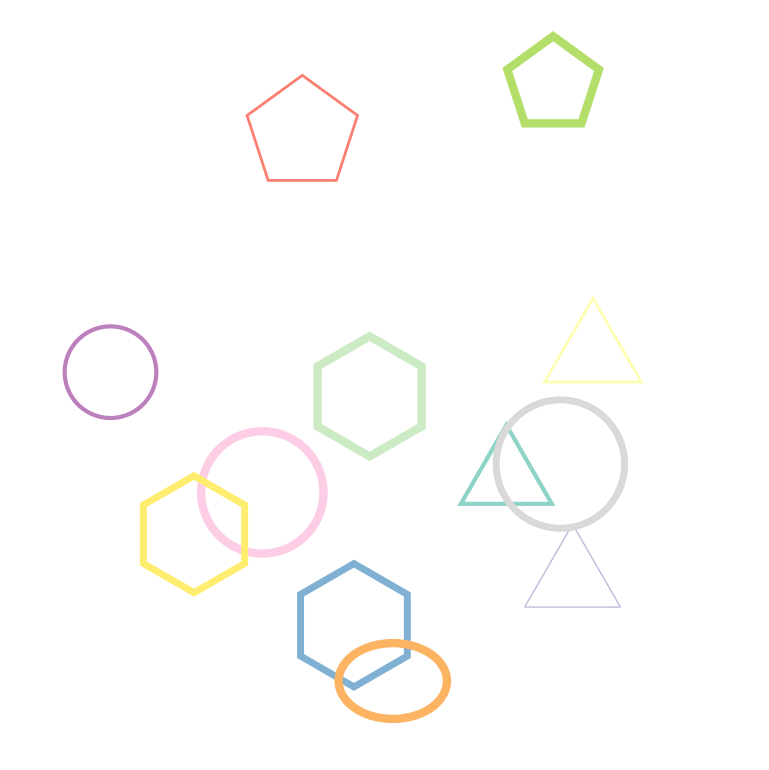[{"shape": "triangle", "thickness": 1.5, "radius": 0.34, "center": [0.658, 0.38]}, {"shape": "triangle", "thickness": 1, "radius": 0.36, "center": [0.77, 0.54]}, {"shape": "triangle", "thickness": 0.5, "radius": 0.36, "center": [0.744, 0.247]}, {"shape": "pentagon", "thickness": 1, "radius": 0.38, "center": [0.393, 0.827]}, {"shape": "hexagon", "thickness": 2.5, "radius": 0.4, "center": [0.46, 0.188]}, {"shape": "oval", "thickness": 3, "radius": 0.35, "center": [0.51, 0.116]}, {"shape": "pentagon", "thickness": 3, "radius": 0.31, "center": [0.718, 0.89]}, {"shape": "circle", "thickness": 3, "radius": 0.4, "center": [0.341, 0.361]}, {"shape": "circle", "thickness": 2.5, "radius": 0.42, "center": [0.728, 0.397]}, {"shape": "circle", "thickness": 1.5, "radius": 0.3, "center": [0.143, 0.517]}, {"shape": "hexagon", "thickness": 3, "radius": 0.39, "center": [0.48, 0.485]}, {"shape": "hexagon", "thickness": 2.5, "radius": 0.38, "center": [0.252, 0.306]}]